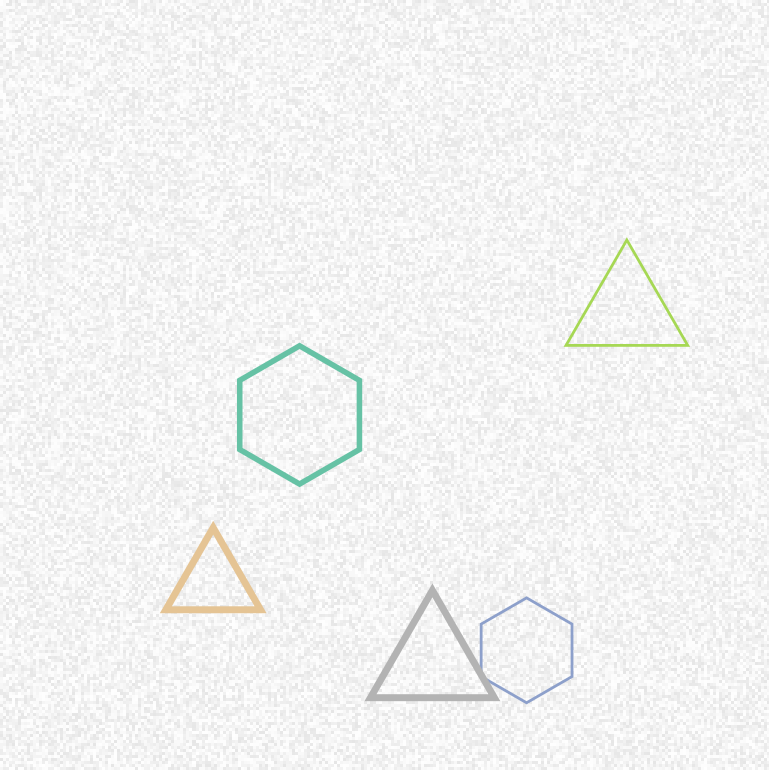[{"shape": "hexagon", "thickness": 2, "radius": 0.45, "center": [0.389, 0.461]}, {"shape": "hexagon", "thickness": 1, "radius": 0.34, "center": [0.684, 0.155]}, {"shape": "triangle", "thickness": 1, "radius": 0.46, "center": [0.814, 0.597]}, {"shape": "triangle", "thickness": 2.5, "radius": 0.36, "center": [0.277, 0.244]}, {"shape": "triangle", "thickness": 2.5, "radius": 0.46, "center": [0.562, 0.14]}]